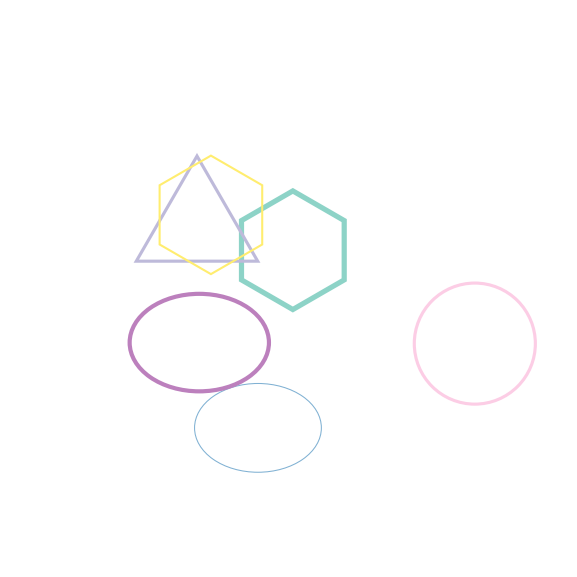[{"shape": "hexagon", "thickness": 2.5, "radius": 0.51, "center": [0.507, 0.566]}, {"shape": "triangle", "thickness": 1.5, "radius": 0.61, "center": [0.341, 0.608]}, {"shape": "oval", "thickness": 0.5, "radius": 0.55, "center": [0.447, 0.258]}, {"shape": "circle", "thickness": 1.5, "radius": 0.52, "center": [0.822, 0.404]}, {"shape": "oval", "thickness": 2, "radius": 0.6, "center": [0.345, 0.406]}, {"shape": "hexagon", "thickness": 1, "radius": 0.51, "center": [0.365, 0.627]}]